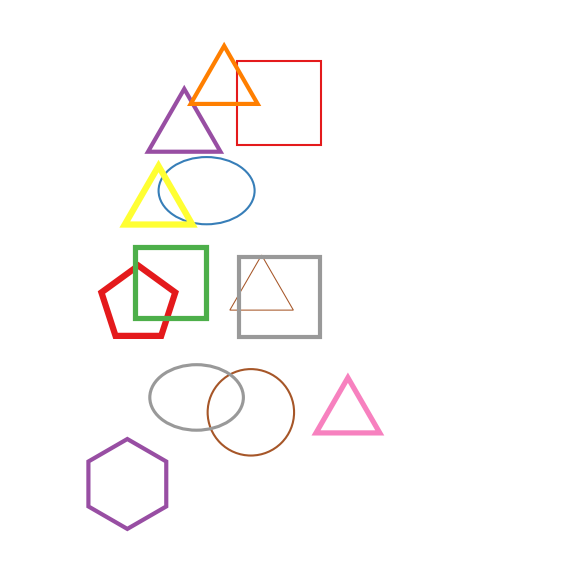[{"shape": "pentagon", "thickness": 3, "radius": 0.34, "center": [0.24, 0.472]}, {"shape": "square", "thickness": 1, "radius": 0.36, "center": [0.482, 0.821]}, {"shape": "oval", "thickness": 1, "radius": 0.42, "center": [0.358, 0.669]}, {"shape": "square", "thickness": 2.5, "radius": 0.31, "center": [0.295, 0.51]}, {"shape": "triangle", "thickness": 2, "radius": 0.36, "center": [0.319, 0.773]}, {"shape": "hexagon", "thickness": 2, "radius": 0.39, "center": [0.22, 0.161]}, {"shape": "triangle", "thickness": 2, "radius": 0.33, "center": [0.388, 0.853]}, {"shape": "triangle", "thickness": 3, "radius": 0.34, "center": [0.275, 0.644]}, {"shape": "triangle", "thickness": 0.5, "radius": 0.32, "center": [0.453, 0.494]}, {"shape": "circle", "thickness": 1, "radius": 0.37, "center": [0.434, 0.285]}, {"shape": "triangle", "thickness": 2.5, "radius": 0.32, "center": [0.602, 0.281]}, {"shape": "oval", "thickness": 1.5, "radius": 0.41, "center": [0.34, 0.311]}, {"shape": "square", "thickness": 2, "radius": 0.35, "center": [0.484, 0.485]}]